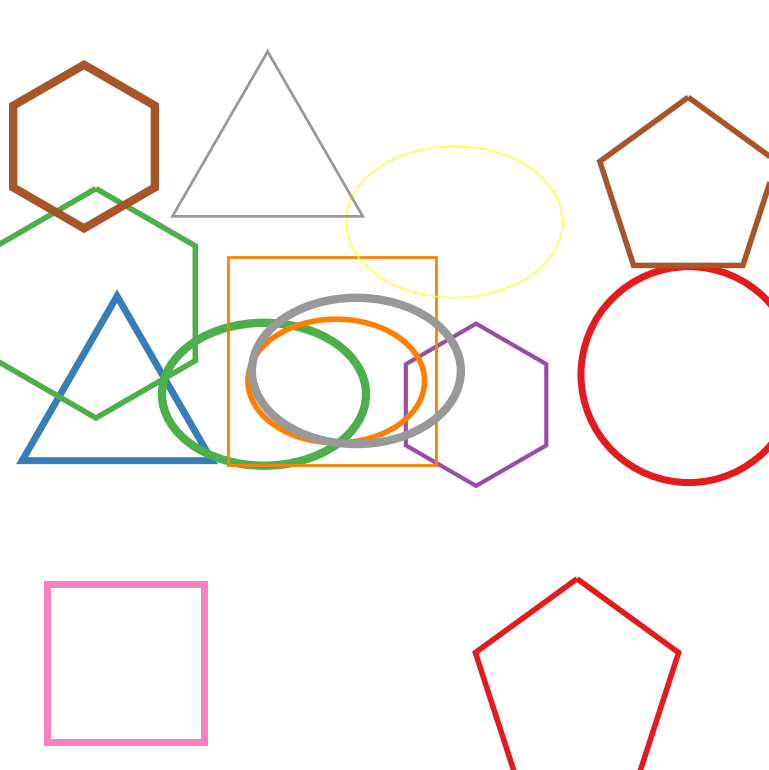[{"shape": "pentagon", "thickness": 2, "radius": 0.69, "center": [0.749, 0.11]}, {"shape": "circle", "thickness": 2.5, "radius": 0.7, "center": [0.895, 0.513]}, {"shape": "triangle", "thickness": 2.5, "radius": 0.71, "center": [0.152, 0.473]}, {"shape": "oval", "thickness": 3, "radius": 0.66, "center": [0.343, 0.488]}, {"shape": "hexagon", "thickness": 2, "radius": 0.74, "center": [0.125, 0.606]}, {"shape": "hexagon", "thickness": 1.5, "radius": 0.53, "center": [0.618, 0.474]}, {"shape": "oval", "thickness": 2, "radius": 0.57, "center": [0.437, 0.505]}, {"shape": "square", "thickness": 1, "radius": 0.68, "center": [0.431, 0.531]}, {"shape": "oval", "thickness": 0.5, "radius": 0.7, "center": [0.59, 0.712]}, {"shape": "hexagon", "thickness": 3, "radius": 0.53, "center": [0.109, 0.81]}, {"shape": "pentagon", "thickness": 2, "radius": 0.6, "center": [0.894, 0.753]}, {"shape": "square", "thickness": 2.5, "radius": 0.51, "center": [0.163, 0.139]}, {"shape": "oval", "thickness": 3, "radius": 0.68, "center": [0.463, 0.518]}, {"shape": "triangle", "thickness": 1, "radius": 0.71, "center": [0.348, 0.79]}]